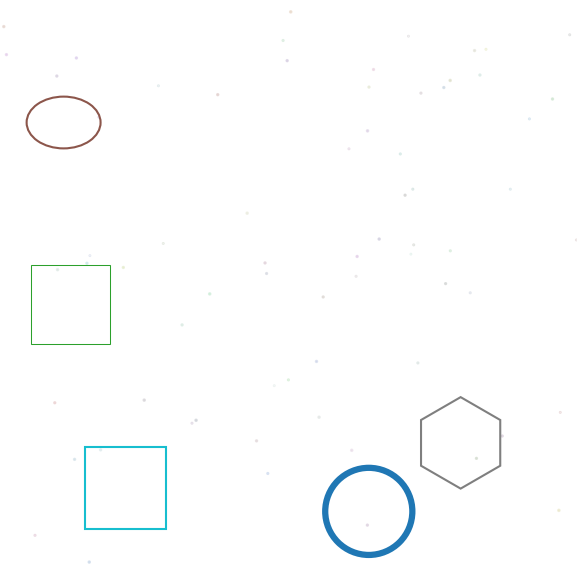[{"shape": "circle", "thickness": 3, "radius": 0.38, "center": [0.639, 0.114]}, {"shape": "square", "thickness": 0.5, "radius": 0.34, "center": [0.122, 0.472]}, {"shape": "oval", "thickness": 1, "radius": 0.32, "center": [0.11, 0.787]}, {"shape": "hexagon", "thickness": 1, "radius": 0.4, "center": [0.798, 0.232]}, {"shape": "square", "thickness": 1, "radius": 0.35, "center": [0.217, 0.154]}]